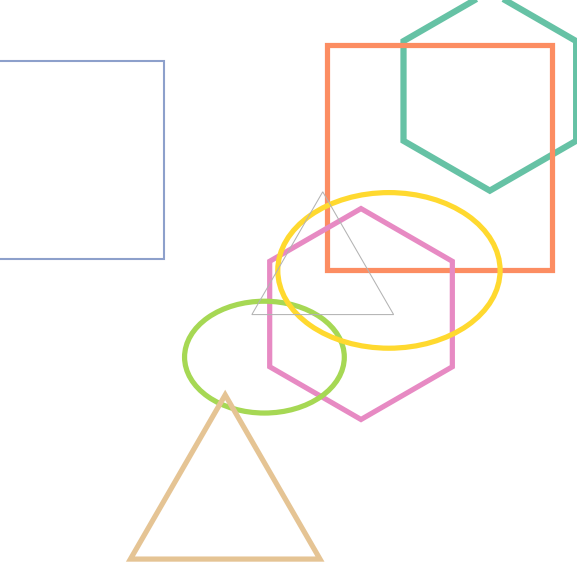[{"shape": "hexagon", "thickness": 3, "radius": 0.86, "center": [0.848, 0.842]}, {"shape": "square", "thickness": 2.5, "radius": 0.97, "center": [0.762, 0.727]}, {"shape": "square", "thickness": 1, "radius": 0.85, "center": [0.112, 0.722]}, {"shape": "hexagon", "thickness": 2.5, "radius": 0.91, "center": [0.625, 0.455]}, {"shape": "oval", "thickness": 2.5, "radius": 0.69, "center": [0.458, 0.381]}, {"shape": "oval", "thickness": 2.5, "radius": 0.96, "center": [0.673, 0.531]}, {"shape": "triangle", "thickness": 2.5, "radius": 0.95, "center": [0.39, 0.126]}, {"shape": "triangle", "thickness": 0.5, "radius": 0.71, "center": [0.559, 0.525]}]